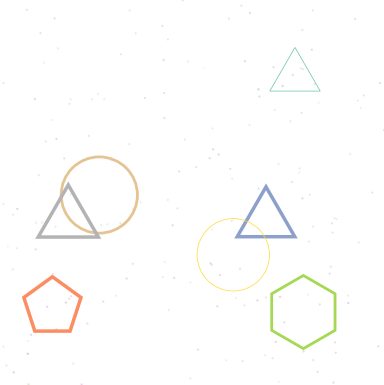[{"shape": "triangle", "thickness": 0.5, "radius": 0.38, "center": [0.766, 0.801]}, {"shape": "pentagon", "thickness": 2.5, "radius": 0.39, "center": [0.136, 0.203]}, {"shape": "triangle", "thickness": 2.5, "radius": 0.43, "center": [0.691, 0.428]}, {"shape": "hexagon", "thickness": 2, "radius": 0.47, "center": [0.788, 0.189]}, {"shape": "circle", "thickness": 0.5, "radius": 0.47, "center": [0.606, 0.338]}, {"shape": "circle", "thickness": 2, "radius": 0.5, "center": [0.258, 0.493]}, {"shape": "triangle", "thickness": 2.5, "radius": 0.45, "center": [0.177, 0.429]}]